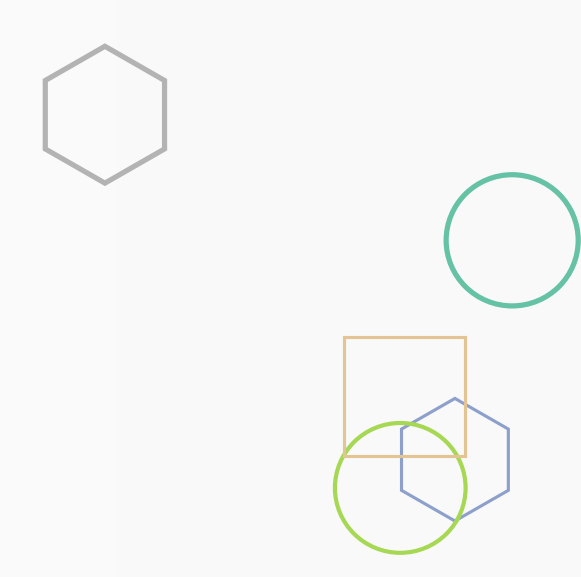[{"shape": "circle", "thickness": 2.5, "radius": 0.57, "center": [0.881, 0.583]}, {"shape": "hexagon", "thickness": 1.5, "radius": 0.53, "center": [0.783, 0.203]}, {"shape": "circle", "thickness": 2, "radius": 0.56, "center": [0.689, 0.154]}, {"shape": "square", "thickness": 1.5, "radius": 0.52, "center": [0.696, 0.312]}, {"shape": "hexagon", "thickness": 2.5, "radius": 0.59, "center": [0.181, 0.801]}]